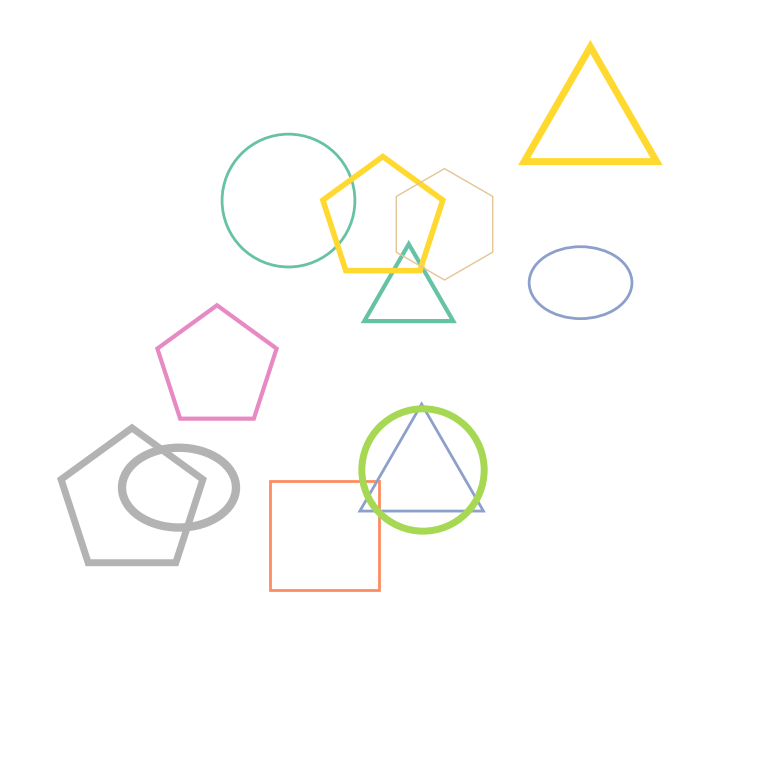[{"shape": "triangle", "thickness": 1.5, "radius": 0.33, "center": [0.531, 0.616]}, {"shape": "circle", "thickness": 1, "radius": 0.43, "center": [0.375, 0.74]}, {"shape": "square", "thickness": 1, "radius": 0.35, "center": [0.421, 0.305]}, {"shape": "triangle", "thickness": 1, "radius": 0.46, "center": [0.548, 0.383]}, {"shape": "oval", "thickness": 1, "radius": 0.33, "center": [0.754, 0.633]}, {"shape": "pentagon", "thickness": 1.5, "radius": 0.41, "center": [0.282, 0.522]}, {"shape": "circle", "thickness": 2.5, "radius": 0.4, "center": [0.549, 0.39]}, {"shape": "pentagon", "thickness": 2, "radius": 0.41, "center": [0.497, 0.715]}, {"shape": "triangle", "thickness": 2.5, "radius": 0.5, "center": [0.767, 0.84]}, {"shape": "hexagon", "thickness": 0.5, "radius": 0.36, "center": [0.577, 0.709]}, {"shape": "pentagon", "thickness": 2.5, "radius": 0.48, "center": [0.171, 0.347]}, {"shape": "oval", "thickness": 3, "radius": 0.37, "center": [0.232, 0.367]}]